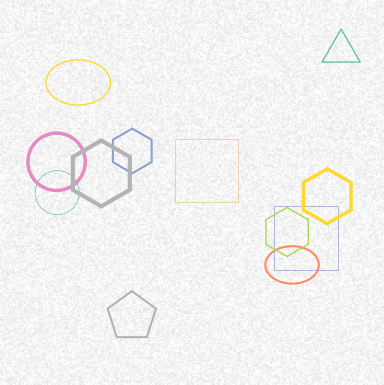[{"shape": "triangle", "thickness": 1, "radius": 0.29, "center": [0.886, 0.867]}, {"shape": "circle", "thickness": 0.5, "radius": 0.29, "center": [0.149, 0.5]}, {"shape": "oval", "thickness": 1.5, "radius": 0.35, "center": [0.759, 0.312]}, {"shape": "hexagon", "thickness": 1.5, "radius": 0.29, "center": [0.344, 0.608]}, {"shape": "square", "thickness": 0.5, "radius": 0.42, "center": [0.795, 0.382]}, {"shape": "circle", "thickness": 2.5, "radius": 0.37, "center": [0.147, 0.58]}, {"shape": "hexagon", "thickness": 1, "radius": 0.32, "center": [0.746, 0.398]}, {"shape": "hexagon", "thickness": 2.5, "radius": 0.36, "center": [0.85, 0.49]}, {"shape": "oval", "thickness": 1, "radius": 0.42, "center": [0.203, 0.786]}, {"shape": "square", "thickness": 0.5, "radius": 0.4, "center": [0.536, 0.557]}, {"shape": "hexagon", "thickness": 3, "radius": 0.43, "center": [0.263, 0.55]}, {"shape": "pentagon", "thickness": 1.5, "radius": 0.33, "center": [0.342, 0.178]}]